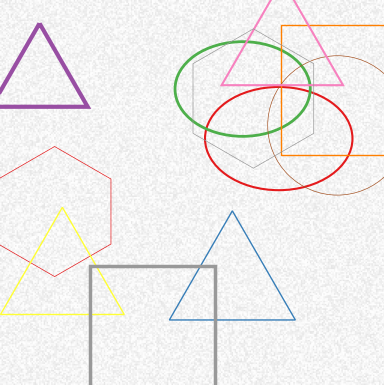[{"shape": "oval", "thickness": 1.5, "radius": 0.96, "center": [0.724, 0.64]}, {"shape": "hexagon", "thickness": 0.5, "radius": 0.84, "center": [0.142, 0.451]}, {"shape": "triangle", "thickness": 1, "radius": 0.94, "center": [0.604, 0.263]}, {"shape": "oval", "thickness": 2, "radius": 0.88, "center": [0.63, 0.769]}, {"shape": "triangle", "thickness": 3, "radius": 0.72, "center": [0.103, 0.795]}, {"shape": "square", "thickness": 1, "radius": 0.85, "center": [0.899, 0.766]}, {"shape": "triangle", "thickness": 1, "radius": 0.93, "center": [0.162, 0.276]}, {"shape": "circle", "thickness": 0.5, "radius": 0.91, "center": [0.876, 0.674]}, {"shape": "triangle", "thickness": 1.5, "radius": 0.91, "center": [0.733, 0.87]}, {"shape": "square", "thickness": 2.5, "radius": 0.81, "center": [0.396, 0.147]}, {"shape": "hexagon", "thickness": 0.5, "radius": 0.91, "center": [0.658, 0.744]}]